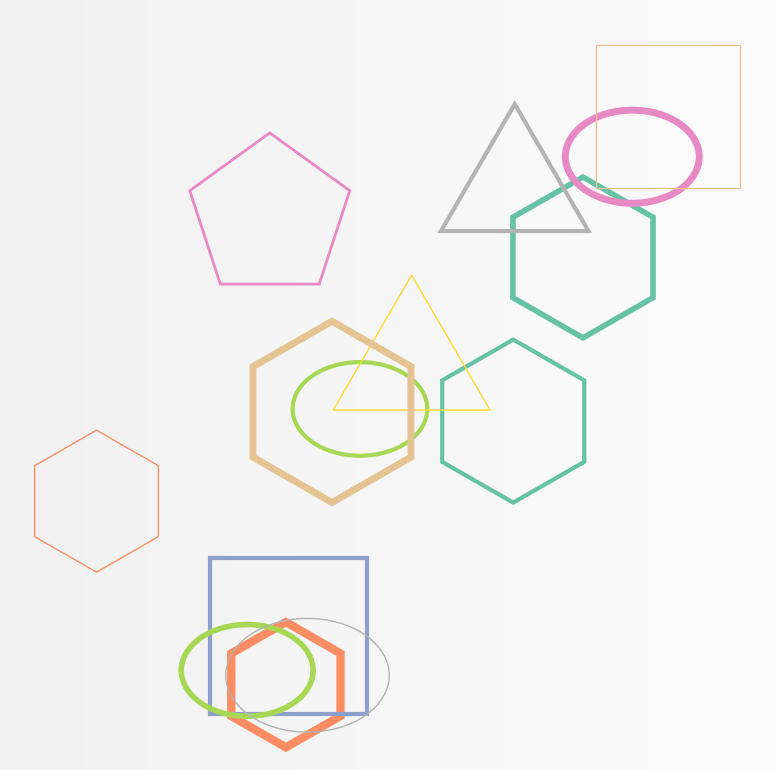[{"shape": "hexagon", "thickness": 1.5, "radius": 0.53, "center": [0.662, 0.453]}, {"shape": "hexagon", "thickness": 2, "radius": 0.52, "center": [0.752, 0.666]}, {"shape": "hexagon", "thickness": 0.5, "radius": 0.46, "center": [0.125, 0.349]}, {"shape": "hexagon", "thickness": 3, "radius": 0.41, "center": [0.369, 0.111]}, {"shape": "square", "thickness": 1.5, "radius": 0.51, "center": [0.373, 0.174]}, {"shape": "oval", "thickness": 2.5, "radius": 0.43, "center": [0.816, 0.796]}, {"shape": "pentagon", "thickness": 1, "radius": 0.54, "center": [0.348, 0.719]}, {"shape": "oval", "thickness": 2, "radius": 0.43, "center": [0.319, 0.129]}, {"shape": "oval", "thickness": 1.5, "radius": 0.43, "center": [0.464, 0.469]}, {"shape": "triangle", "thickness": 0.5, "radius": 0.58, "center": [0.531, 0.526]}, {"shape": "hexagon", "thickness": 2.5, "radius": 0.59, "center": [0.428, 0.465]}, {"shape": "square", "thickness": 0.5, "radius": 0.46, "center": [0.862, 0.849]}, {"shape": "oval", "thickness": 0.5, "radius": 0.53, "center": [0.397, 0.123]}, {"shape": "triangle", "thickness": 1.5, "radius": 0.55, "center": [0.664, 0.755]}]